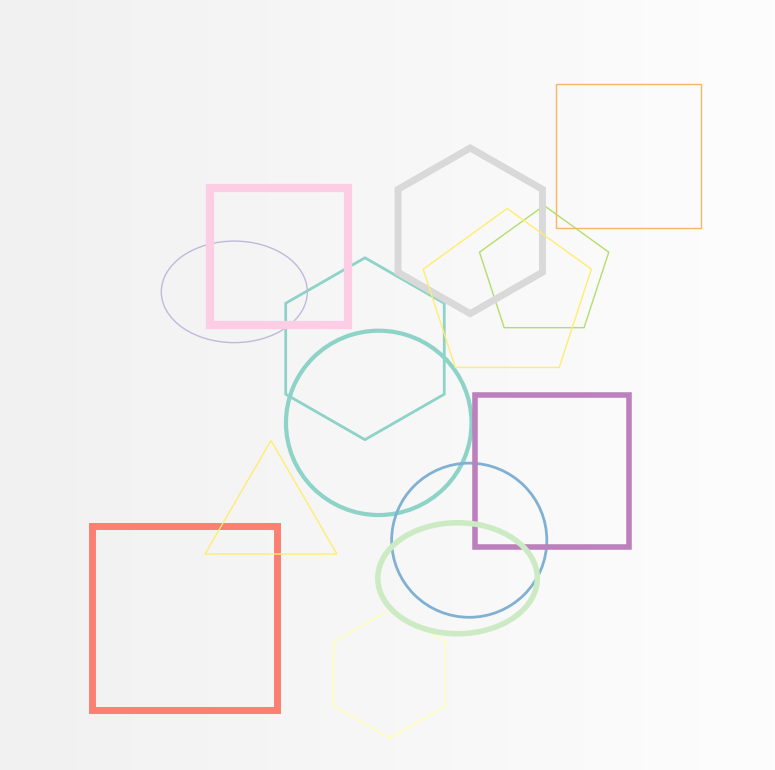[{"shape": "hexagon", "thickness": 1, "radius": 0.59, "center": [0.471, 0.547]}, {"shape": "circle", "thickness": 1.5, "radius": 0.6, "center": [0.489, 0.451]}, {"shape": "hexagon", "thickness": 0.5, "radius": 0.42, "center": [0.503, 0.125]}, {"shape": "oval", "thickness": 0.5, "radius": 0.47, "center": [0.302, 0.621]}, {"shape": "square", "thickness": 2.5, "radius": 0.6, "center": [0.238, 0.197]}, {"shape": "circle", "thickness": 1, "radius": 0.5, "center": [0.605, 0.298]}, {"shape": "square", "thickness": 0.5, "radius": 0.47, "center": [0.811, 0.797]}, {"shape": "pentagon", "thickness": 0.5, "radius": 0.44, "center": [0.702, 0.645]}, {"shape": "square", "thickness": 3, "radius": 0.45, "center": [0.36, 0.667]}, {"shape": "hexagon", "thickness": 2.5, "radius": 0.54, "center": [0.607, 0.7]}, {"shape": "square", "thickness": 2, "radius": 0.5, "center": [0.712, 0.388]}, {"shape": "oval", "thickness": 2, "radius": 0.51, "center": [0.59, 0.249]}, {"shape": "triangle", "thickness": 0.5, "radius": 0.49, "center": [0.35, 0.33]}, {"shape": "pentagon", "thickness": 0.5, "radius": 0.57, "center": [0.655, 0.615]}]